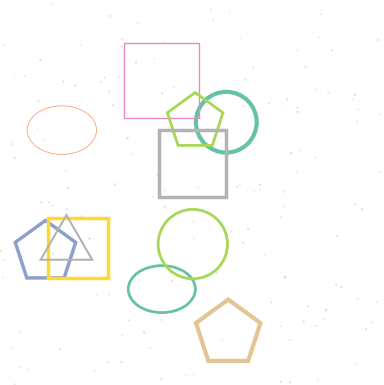[{"shape": "oval", "thickness": 2, "radius": 0.44, "center": [0.42, 0.249]}, {"shape": "circle", "thickness": 3, "radius": 0.39, "center": [0.588, 0.683]}, {"shape": "oval", "thickness": 0.5, "radius": 0.45, "center": [0.161, 0.662]}, {"shape": "pentagon", "thickness": 2.5, "radius": 0.41, "center": [0.118, 0.345]}, {"shape": "square", "thickness": 1, "radius": 0.49, "center": [0.419, 0.79]}, {"shape": "pentagon", "thickness": 2, "radius": 0.38, "center": [0.507, 0.684]}, {"shape": "circle", "thickness": 2, "radius": 0.45, "center": [0.501, 0.366]}, {"shape": "square", "thickness": 2.5, "radius": 0.39, "center": [0.203, 0.356]}, {"shape": "pentagon", "thickness": 3, "radius": 0.44, "center": [0.593, 0.134]}, {"shape": "square", "thickness": 2.5, "radius": 0.43, "center": [0.5, 0.576]}, {"shape": "triangle", "thickness": 1.5, "radius": 0.39, "center": [0.173, 0.364]}]